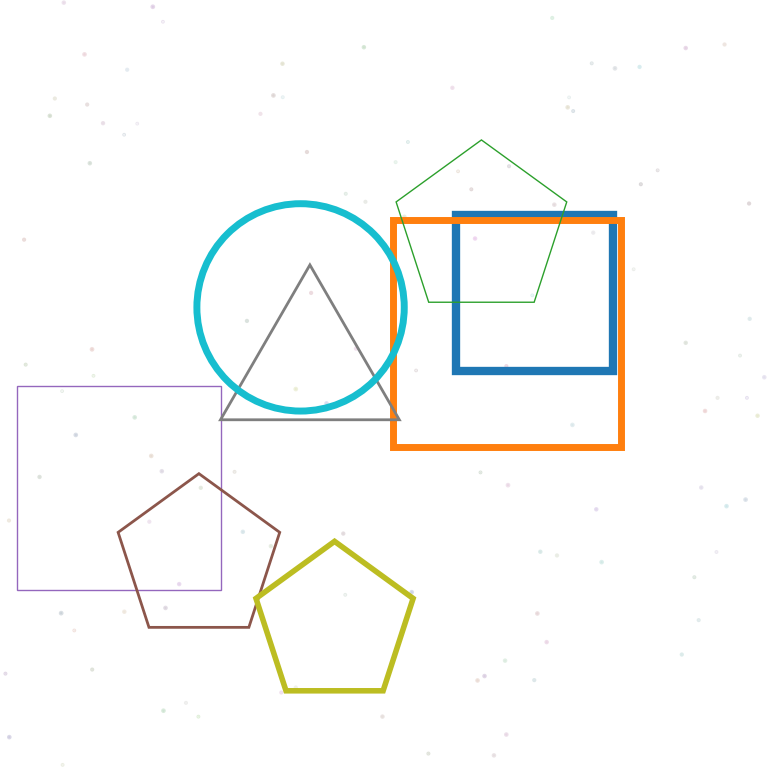[{"shape": "square", "thickness": 3, "radius": 0.51, "center": [0.694, 0.619]}, {"shape": "square", "thickness": 2.5, "radius": 0.74, "center": [0.658, 0.567]}, {"shape": "pentagon", "thickness": 0.5, "radius": 0.58, "center": [0.625, 0.702]}, {"shape": "square", "thickness": 0.5, "radius": 0.66, "center": [0.155, 0.366]}, {"shape": "pentagon", "thickness": 1, "radius": 0.55, "center": [0.258, 0.275]}, {"shape": "triangle", "thickness": 1, "radius": 0.67, "center": [0.402, 0.522]}, {"shape": "pentagon", "thickness": 2, "radius": 0.54, "center": [0.434, 0.19]}, {"shape": "circle", "thickness": 2.5, "radius": 0.67, "center": [0.39, 0.601]}]